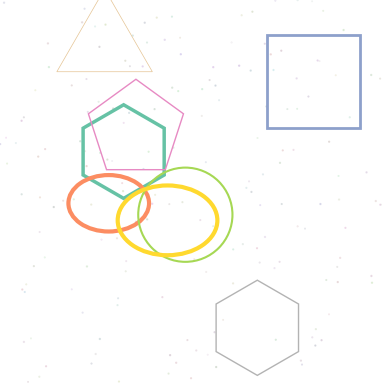[{"shape": "hexagon", "thickness": 2.5, "radius": 0.61, "center": [0.321, 0.606]}, {"shape": "oval", "thickness": 3, "radius": 0.52, "center": [0.282, 0.472]}, {"shape": "square", "thickness": 2, "radius": 0.6, "center": [0.814, 0.788]}, {"shape": "pentagon", "thickness": 1, "radius": 0.65, "center": [0.353, 0.664]}, {"shape": "circle", "thickness": 1.5, "radius": 0.61, "center": [0.481, 0.442]}, {"shape": "oval", "thickness": 3, "radius": 0.65, "center": [0.435, 0.428]}, {"shape": "triangle", "thickness": 0.5, "radius": 0.72, "center": [0.272, 0.885]}, {"shape": "hexagon", "thickness": 1, "radius": 0.62, "center": [0.668, 0.149]}]